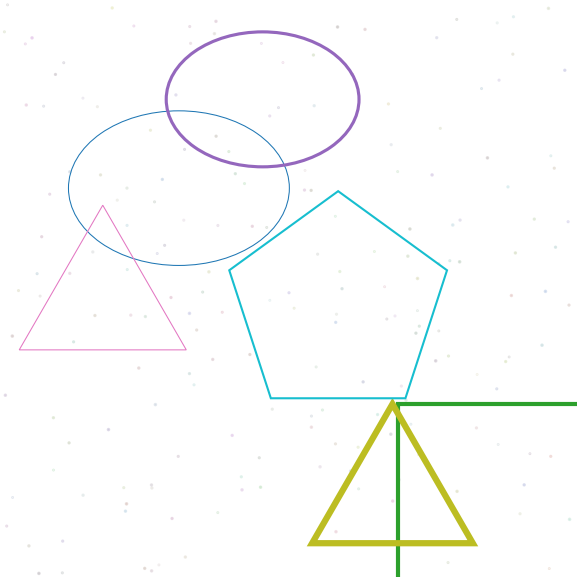[{"shape": "oval", "thickness": 0.5, "radius": 0.96, "center": [0.31, 0.673]}, {"shape": "square", "thickness": 2, "radius": 1.0, "center": [0.889, 0.1]}, {"shape": "oval", "thickness": 1.5, "radius": 0.83, "center": [0.455, 0.827]}, {"shape": "triangle", "thickness": 0.5, "radius": 0.83, "center": [0.178, 0.477]}, {"shape": "triangle", "thickness": 3, "radius": 0.8, "center": [0.68, 0.139]}, {"shape": "pentagon", "thickness": 1, "radius": 0.99, "center": [0.586, 0.47]}]